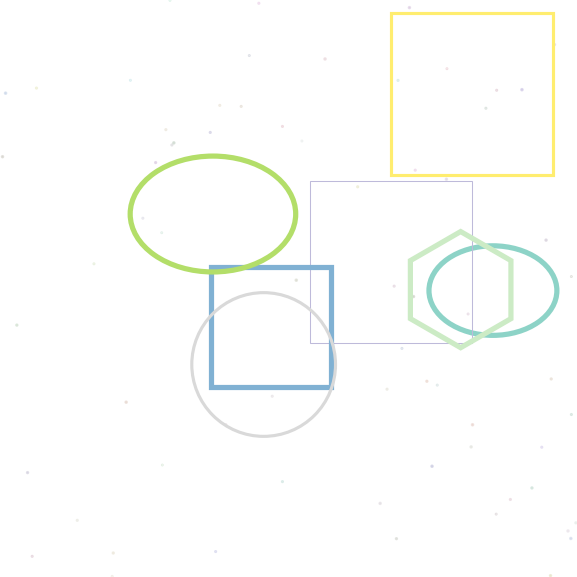[{"shape": "oval", "thickness": 2.5, "radius": 0.55, "center": [0.854, 0.496]}, {"shape": "square", "thickness": 0.5, "radius": 0.7, "center": [0.677, 0.545]}, {"shape": "square", "thickness": 2.5, "radius": 0.52, "center": [0.469, 0.433]}, {"shape": "oval", "thickness": 2.5, "radius": 0.72, "center": [0.369, 0.629]}, {"shape": "circle", "thickness": 1.5, "radius": 0.62, "center": [0.457, 0.368]}, {"shape": "hexagon", "thickness": 2.5, "radius": 0.5, "center": [0.798, 0.498]}, {"shape": "square", "thickness": 1.5, "radius": 0.7, "center": [0.817, 0.836]}]